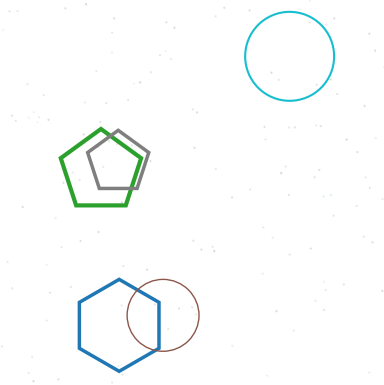[{"shape": "hexagon", "thickness": 2.5, "radius": 0.6, "center": [0.31, 0.155]}, {"shape": "pentagon", "thickness": 3, "radius": 0.55, "center": [0.262, 0.555]}, {"shape": "circle", "thickness": 1, "radius": 0.47, "center": [0.424, 0.181]}, {"shape": "pentagon", "thickness": 2.5, "radius": 0.42, "center": [0.307, 0.578]}, {"shape": "circle", "thickness": 1.5, "radius": 0.58, "center": [0.752, 0.854]}]